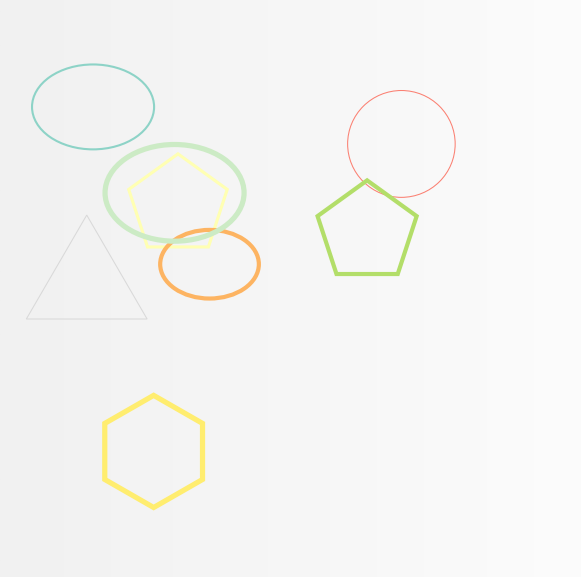[{"shape": "oval", "thickness": 1, "radius": 0.53, "center": [0.16, 0.814]}, {"shape": "pentagon", "thickness": 1.5, "radius": 0.45, "center": [0.306, 0.644]}, {"shape": "circle", "thickness": 0.5, "radius": 0.46, "center": [0.691, 0.75]}, {"shape": "oval", "thickness": 2, "radius": 0.42, "center": [0.36, 0.542]}, {"shape": "pentagon", "thickness": 2, "radius": 0.45, "center": [0.632, 0.597]}, {"shape": "triangle", "thickness": 0.5, "radius": 0.6, "center": [0.149, 0.507]}, {"shape": "oval", "thickness": 2.5, "radius": 0.6, "center": [0.3, 0.665]}, {"shape": "hexagon", "thickness": 2.5, "radius": 0.49, "center": [0.264, 0.217]}]